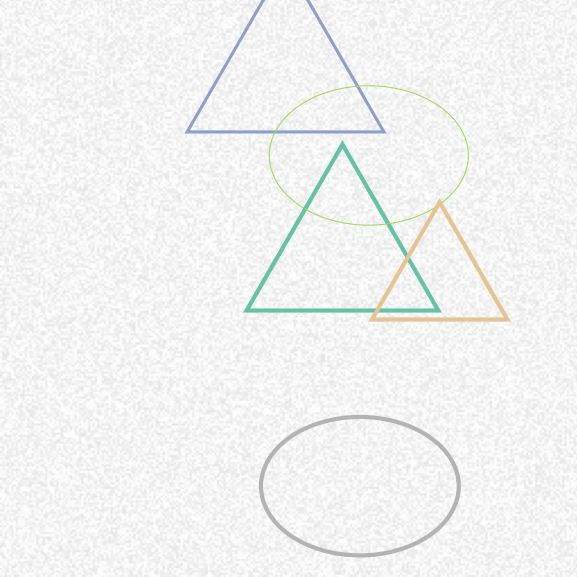[{"shape": "triangle", "thickness": 2, "radius": 0.96, "center": [0.593, 0.557]}, {"shape": "triangle", "thickness": 1.5, "radius": 0.98, "center": [0.494, 0.869]}, {"shape": "oval", "thickness": 0.5, "radius": 0.86, "center": [0.639, 0.73]}, {"shape": "triangle", "thickness": 2, "radius": 0.68, "center": [0.761, 0.514]}, {"shape": "oval", "thickness": 2, "radius": 0.86, "center": [0.623, 0.157]}]